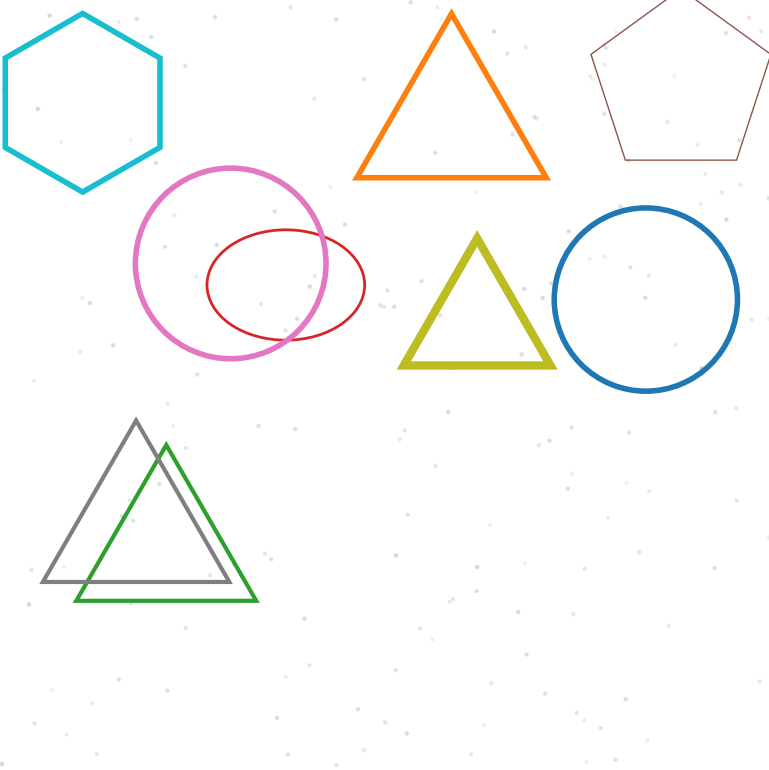[{"shape": "circle", "thickness": 2, "radius": 0.59, "center": [0.839, 0.611]}, {"shape": "triangle", "thickness": 2, "radius": 0.71, "center": [0.586, 0.84]}, {"shape": "triangle", "thickness": 1.5, "radius": 0.67, "center": [0.216, 0.287]}, {"shape": "oval", "thickness": 1, "radius": 0.51, "center": [0.371, 0.63]}, {"shape": "pentagon", "thickness": 0.5, "radius": 0.61, "center": [0.884, 0.891]}, {"shape": "circle", "thickness": 2, "radius": 0.62, "center": [0.3, 0.658]}, {"shape": "triangle", "thickness": 1.5, "radius": 0.7, "center": [0.177, 0.314]}, {"shape": "triangle", "thickness": 3, "radius": 0.55, "center": [0.62, 0.58]}, {"shape": "hexagon", "thickness": 2, "radius": 0.58, "center": [0.107, 0.867]}]